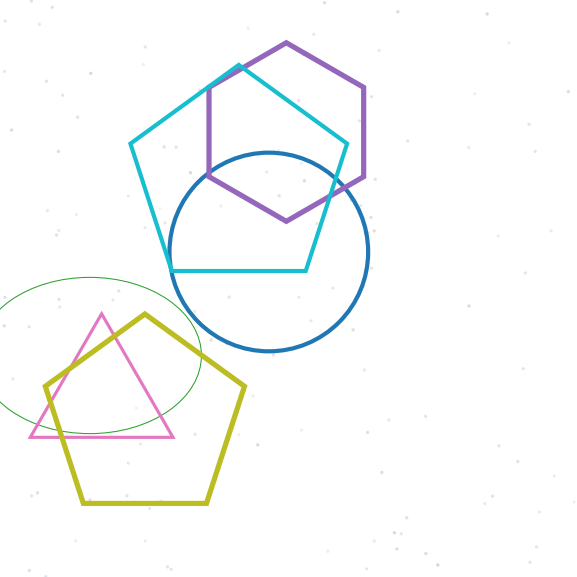[{"shape": "circle", "thickness": 2, "radius": 0.86, "center": [0.465, 0.563]}, {"shape": "oval", "thickness": 0.5, "radius": 0.97, "center": [0.155, 0.384]}, {"shape": "hexagon", "thickness": 2.5, "radius": 0.77, "center": [0.496, 0.77]}, {"shape": "triangle", "thickness": 1.5, "radius": 0.71, "center": [0.176, 0.313]}, {"shape": "pentagon", "thickness": 2.5, "radius": 0.91, "center": [0.251, 0.274]}, {"shape": "pentagon", "thickness": 2, "radius": 0.99, "center": [0.413, 0.689]}]